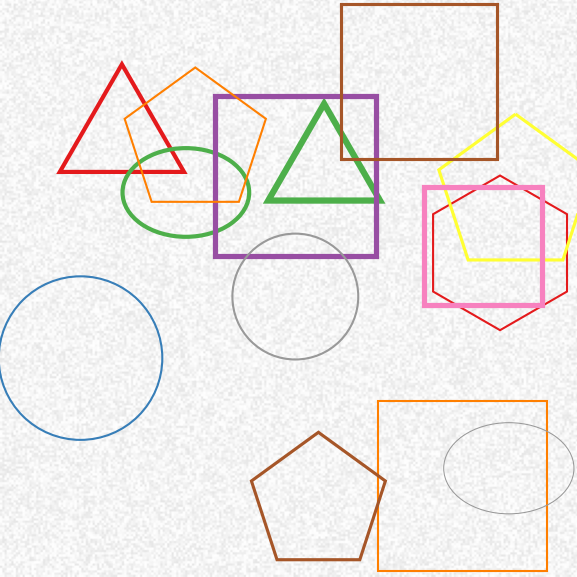[{"shape": "hexagon", "thickness": 1, "radius": 0.67, "center": [0.866, 0.561]}, {"shape": "triangle", "thickness": 2, "radius": 0.62, "center": [0.211, 0.764]}, {"shape": "circle", "thickness": 1, "radius": 0.71, "center": [0.139, 0.379]}, {"shape": "triangle", "thickness": 3, "radius": 0.56, "center": [0.561, 0.708]}, {"shape": "oval", "thickness": 2, "radius": 0.55, "center": [0.322, 0.666]}, {"shape": "square", "thickness": 2.5, "radius": 0.69, "center": [0.512, 0.695]}, {"shape": "pentagon", "thickness": 1, "radius": 0.64, "center": [0.338, 0.754]}, {"shape": "square", "thickness": 1, "radius": 0.73, "center": [0.801, 0.158]}, {"shape": "pentagon", "thickness": 1.5, "radius": 0.7, "center": [0.893, 0.662]}, {"shape": "square", "thickness": 1.5, "radius": 0.67, "center": [0.725, 0.858]}, {"shape": "pentagon", "thickness": 1.5, "radius": 0.61, "center": [0.551, 0.129]}, {"shape": "square", "thickness": 2.5, "radius": 0.51, "center": [0.836, 0.574]}, {"shape": "oval", "thickness": 0.5, "radius": 0.56, "center": [0.881, 0.188]}, {"shape": "circle", "thickness": 1, "radius": 0.54, "center": [0.511, 0.486]}]